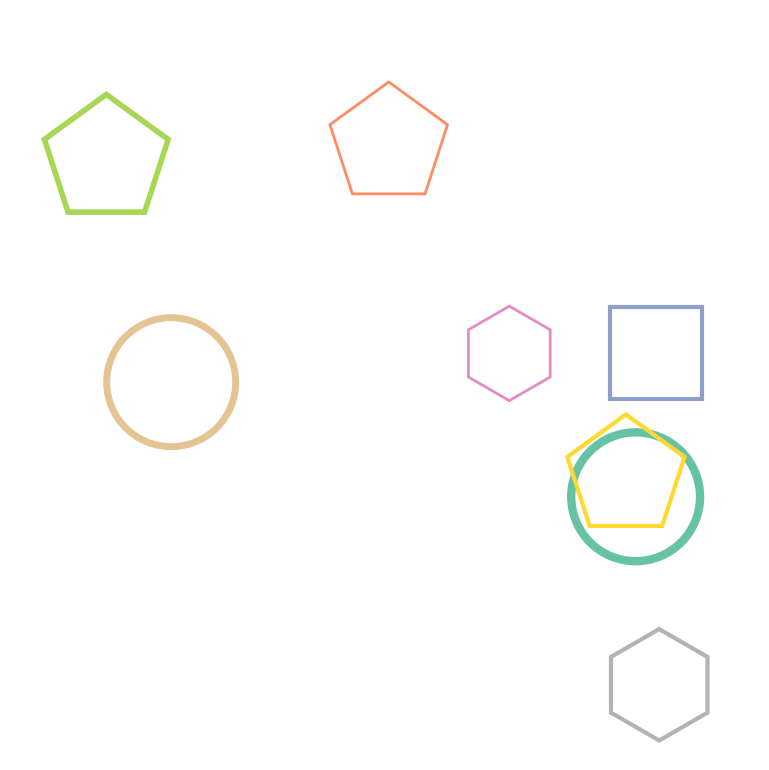[{"shape": "circle", "thickness": 3, "radius": 0.42, "center": [0.826, 0.355]}, {"shape": "pentagon", "thickness": 1, "radius": 0.4, "center": [0.505, 0.813]}, {"shape": "square", "thickness": 1.5, "radius": 0.3, "center": [0.852, 0.542]}, {"shape": "hexagon", "thickness": 1, "radius": 0.31, "center": [0.661, 0.541]}, {"shape": "pentagon", "thickness": 2, "radius": 0.42, "center": [0.138, 0.793]}, {"shape": "pentagon", "thickness": 1.5, "radius": 0.4, "center": [0.813, 0.382]}, {"shape": "circle", "thickness": 2.5, "radius": 0.42, "center": [0.222, 0.504]}, {"shape": "hexagon", "thickness": 1.5, "radius": 0.36, "center": [0.856, 0.111]}]